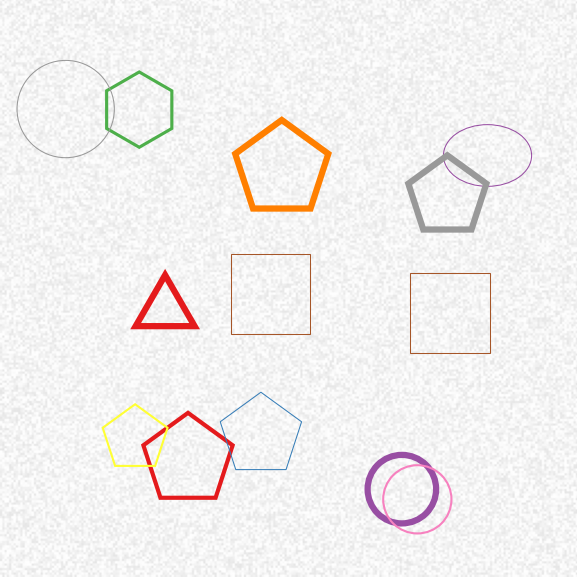[{"shape": "pentagon", "thickness": 2, "radius": 0.41, "center": [0.326, 0.203]}, {"shape": "triangle", "thickness": 3, "radius": 0.29, "center": [0.286, 0.464]}, {"shape": "pentagon", "thickness": 0.5, "radius": 0.37, "center": [0.452, 0.246]}, {"shape": "hexagon", "thickness": 1.5, "radius": 0.33, "center": [0.241, 0.809]}, {"shape": "oval", "thickness": 0.5, "radius": 0.38, "center": [0.844, 0.73]}, {"shape": "circle", "thickness": 3, "radius": 0.3, "center": [0.696, 0.152]}, {"shape": "pentagon", "thickness": 3, "radius": 0.42, "center": [0.488, 0.707]}, {"shape": "pentagon", "thickness": 1, "radius": 0.3, "center": [0.234, 0.24]}, {"shape": "square", "thickness": 0.5, "radius": 0.34, "center": [0.779, 0.457]}, {"shape": "square", "thickness": 0.5, "radius": 0.34, "center": [0.468, 0.49]}, {"shape": "circle", "thickness": 1, "radius": 0.3, "center": [0.723, 0.135]}, {"shape": "pentagon", "thickness": 3, "radius": 0.36, "center": [0.775, 0.659]}, {"shape": "circle", "thickness": 0.5, "radius": 0.42, "center": [0.114, 0.81]}]